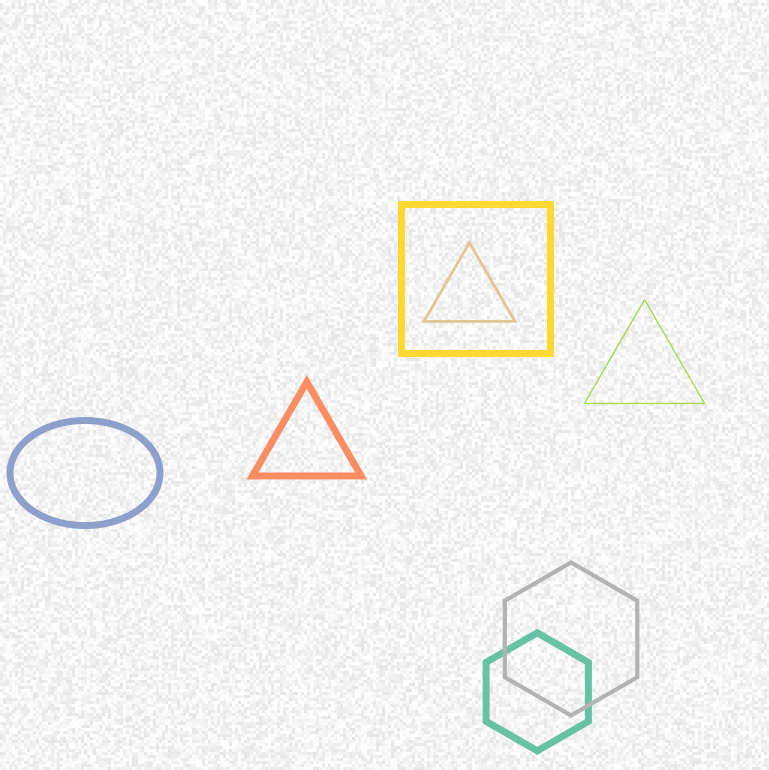[{"shape": "hexagon", "thickness": 2.5, "radius": 0.38, "center": [0.698, 0.102]}, {"shape": "triangle", "thickness": 2.5, "radius": 0.41, "center": [0.398, 0.423]}, {"shape": "oval", "thickness": 2.5, "radius": 0.49, "center": [0.11, 0.386]}, {"shape": "triangle", "thickness": 0.5, "radius": 0.45, "center": [0.837, 0.521]}, {"shape": "square", "thickness": 2.5, "radius": 0.48, "center": [0.617, 0.638]}, {"shape": "triangle", "thickness": 1, "radius": 0.34, "center": [0.61, 0.617]}, {"shape": "hexagon", "thickness": 1.5, "radius": 0.5, "center": [0.742, 0.17]}]